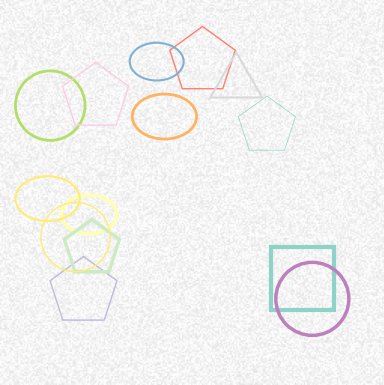[{"shape": "square", "thickness": 3, "radius": 0.41, "center": [0.785, 0.277]}, {"shape": "pentagon", "thickness": 0.5, "radius": 0.39, "center": [0.693, 0.673]}, {"shape": "oval", "thickness": 2.5, "radius": 0.36, "center": [0.231, 0.443]}, {"shape": "pentagon", "thickness": 1, "radius": 0.46, "center": [0.217, 0.243]}, {"shape": "pentagon", "thickness": 1, "radius": 0.45, "center": [0.526, 0.842]}, {"shape": "oval", "thickness": 1.5, "radius": 0.35, "center": [0.407, 0.84]}, {"shape": "oval", "thickness": 2, "radius": 0.42, "center": [0.427, 0.697]}, {"shape": "circle", "thickness": 2, "radius": 0.45, "center": [0.131, 0.726]}, {"shape": "pentagon", "thickness": 1, "radius": 0.45, "center": [0.248, 0.748]}, {"shape": "triangle", "thickness": 1.5, "radius": 0.39, "center": [0.614, 0.786]}, {"shape": "circle", "thickness": 2.5, "radius": 0.47, "center": [0.811, 0.224]}, {"shape": "pentagon", "thickness": 2.5, "radius": 0.38, "center": [0.239, 0.355]}, {"shape": "oval", "thickness": 1.5, "radius": 0.42, "center": [0.124, 0.484]}, {"shape": "circle", "thickness": 1, "radius": 0.45, "center": [0.196, 0.384]}]